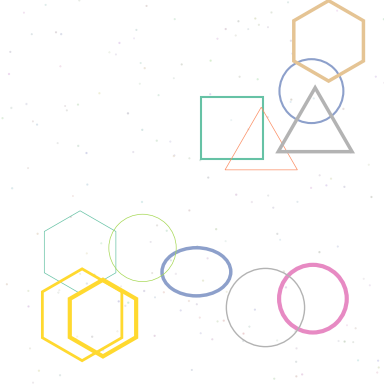[{"shape": "square", "thickness": 1.5, "radius": 0.4, "center": [0.602, 0.668]}, {"shape": "hexagon", "thickness": 0.5, "radius": 0.54, "center": [0.208, 0.345]}, {"shape": "triangle", "thickness": 0.5, "radius": 0.54, "center": [0.679, 0.613]}, {"shape": "circle", "thickness": 1.5, "radius": 0.42, "center": [0.809, 0.763]}, {"shape": "oval", "thickness": 2.5, "radius": 0.45, "center": [0.51, 0.294]}, {"shape": "circle", "thickness": 3, "radius": 0.44, "center": [0.813, 0.224]}, {"shape": "circle", "thickness": 0.5, "radius": 0.44, "center": [0.37, 0.356]}, {"shape": "hexagon", "thickness": 2, "radius": 0.6, "center": [0.213, 0.182]}, {"shape": "hexagon", "thickness": 3, "radius": 0.5, "center": [0.267, 0.174]}, {"shape": "hexagon", "thickness": 2.5, "radius": 0.52, "center": [0.854, 0.894]}, {"shape": "circle", "thickness": 1, "radius": 0.51, "center": [0.69, 0.201]}, {"shape": "triangle", "thickness": 2.5, "radius": 0.55, "center": [0.819, 0.661]}]